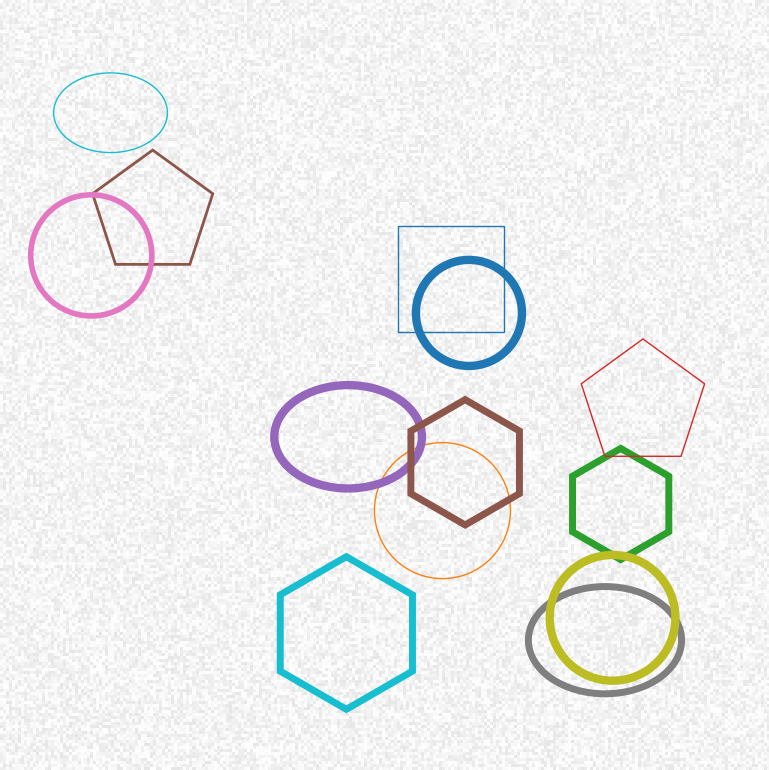[{"shape": "circle", "thickness": 3, "radius": 0.34, "center": [0.609, 0.594]}, {"shape": "square", "thickness": 0.5, "radius": 0.35, "center": [0.586, 0.638]}, {"shape": "circle", "thickness": 0.5, "radius": 0.44, "center": [0.575, 0.337]}, {"shape": "hexagon", "thickness": 2.5, "radius": 0.36, "center": [0.806, 0.345]}, {"shape": "pentagon", "thickness": 0.5, "radius": 0.42, "center": [0.835, 0.476]}, {"shape": "oval", "thickness": 3, "radius": 0.48, "center": [0.452, 0.433]}, {"shape": "hexagon", "thickness": 2.5, "radius": 0.41, "center": [0.604, 0.4]}, {"shape": "pentagon", "thickness": 1, "radius": 0.41, "center": [0.198, 0.723]}, {"shape": "circle", "thickness": 2, "radius": 0.39, "center": [0.119, 0.668]}, {"shape": "oval", "thickness": 2.5, "radius": 0.5, "center": [0.786, 0.169]}, {"shape": "circle", "thickness": 3, "radius": 0.41, "center": [0.796, 0.198]}, {"shape": "oval", "thickness": 0.5, "radius": 0.37, "center": [0.144, 0.854]}, {"shape": "hexagon", "thickness": 2.5, "radius": 0.5, "center": [0.45, 0.178]}]